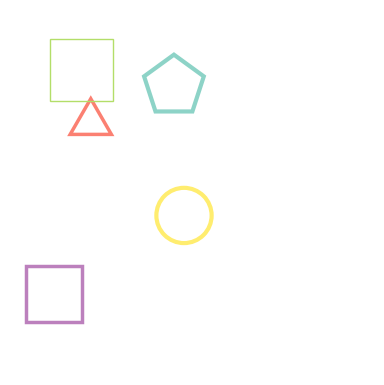[{"shape": "pentagon", "thickness": 3, "radius": 0.41, "center": [0.452, 0.776]}, {"shape": "triangle", "thickness": 2.5, "radius": 0.31, "center": [0.236, 0.682]}, {"shape": "square", "thickness": 1, "radius": 0.41, "center": [0.211, 0.818]}, {"shape": "square", "thickness": 2.5, "radius": 0.37, "center": [0.14, 0.237]}, {"shape": "circle", "thickness": 3, "radius": 0.36, "center": [0.478, 0.44]}]